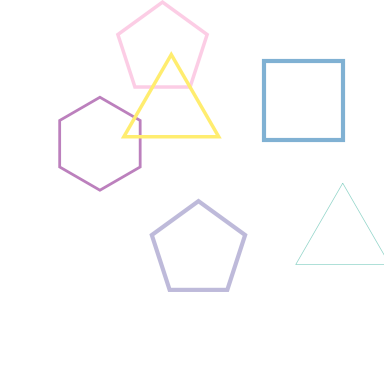[{"shape": "triangle", "thickness": 0.5, "radius": 0.71, "center": [0.89, 0.383]}, {"shape": "pentagon", "thickness": 3, "radius": 0.64, "center": [0.516, 0.35]}, {"shape": "square", "thickness": 3, "radius": 0.51, "center": [0.788, 0.739]}, {"shape": "pentagon", "thickness": 2.5, "radius": 0.61, "center": [0.422, 0.873]}, {"shape": "hexagon", "thickness": 2, "radius": 0.6, "center": [0.26, 0.627]}, {"shape": "triangle", "thickness": 2.5, "radius": 0.71, "center": [0.445, 0.716]}]